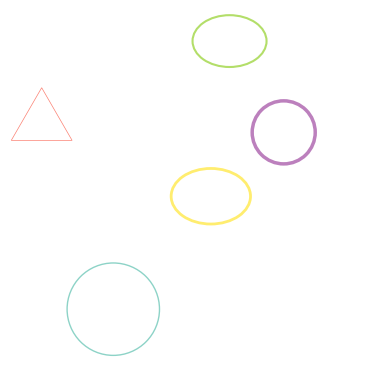[{"shape": "circle", "thickness": 1, "radius": 0.6, "center": [0.294, 0.197]}, {"shape": "triangle", "thickness": 0.5, "radius": 0.46, "center": [0.108, 0.681]}, {"shape": "oval", "thickness": 1.5, "radius": 0.48, "center": [0.596, 0.893]}, {"shape": "circle", "thickness": 2.5, "radius": 0.41, "center": [0.737, 0.656]}, {"shape": "oval", "thickness": 2, "radius": 0.52, "center": [0.548, 0.49]}]